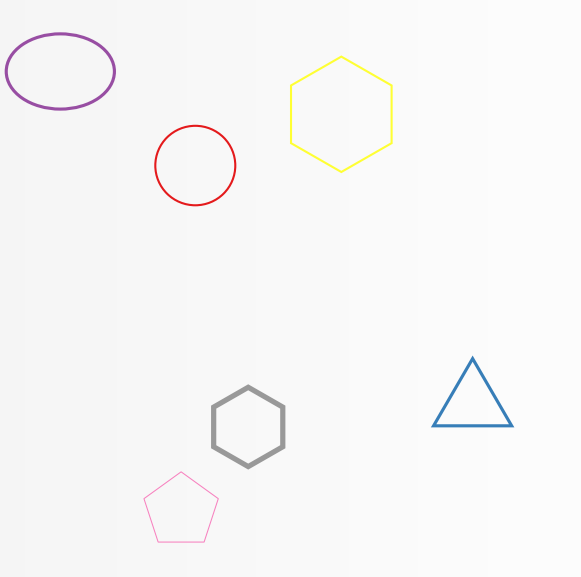[{"shape": "circle", "thickness": 1, "radius": 0.34, "center": [0.336, 0.712]}, {"shape": "triangle", "thickness": 1.5, "radius": 0.39, "center": [0.813, 0.301]}, {"shape": "oval", "thickness": 1.5, "radius": 0.47, "center": [0.104, 0.875]}, {"shape": "hexagon", "thickness": 1, "radius": 0.5, "center": [0.587, 0.801]}, {"shape": "pentagon", "thickness": 0.5, "radius": 0.34, "center": [0.312, 0.115]}, {"shape": "hexagon", "thickness": 2.5, "radius": 0.34, "center": [0.427, 0.26]}]